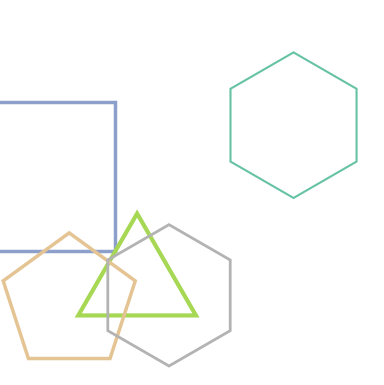[{"shape": "hexagon", "thickness": 1.5, "radius": 0.95, "center": [0.762, 0.675]}, {"shape": "square", "thickness": 2.5, "radius": 0.97, "center": [0.106, 0.541]}, {"shape": "triangle", "thickness": 3, "radius": 0.88, "center": [0.356, 0.269]}, {"shape": "pentagon", "thickness": 2.5, "radius": 0.9, "center": [0.18, 0.215]}, {"shape": "hexagon", "thickness": 2, "radius": 0.92, "center": [0.439, 0.233]}]